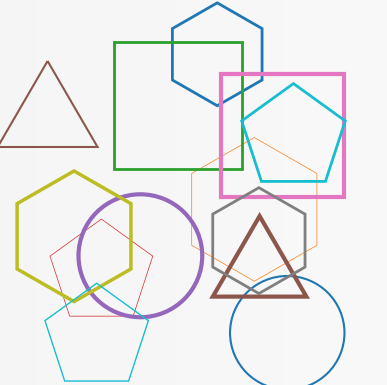[{"shape": "hexagon", "thickness": 2, "radius": 0.67, "center": [0.561, 0.859]}, {"shape": "circle", "thickness": 1.5, "radius": 0.74, "center": [0.741, 0.136]}, {"shape": "hexagon", "thickness": 0.5, "radius": 0.93, "center": [0.656, 0.456]}, {"shape": "square", "thickness": 2, "radius": 0.82, "center": [0.46, 0.725]}, {"shape": "pentagon", "thickness": 0.5, "radius": 0.7, "center": [0.262, 0.292]}, {"shape": "circle", "thickness": 3, "radius": 0.8, "center": [0.362, 0.336]}, {"shape": "triangle", "thickness": 1.5, "radius": 0.74, "center": [0.123, 0.693]}, {"shape": "triangle", "thickness": 3, "radius": 0.7, "center": [0.67, 0.299]}, {"shape": "square", "thickness": 3, "radius": 0.8, "center": [0.73, 0.649]}, {"shape": "hexagon", "thickness": 2, "radius": 0.69, "center": [0.668, 0.375]}, {"shape": "hexagon", "thickness": 2.5, "radius": 0.85, "center": [0.191, 0.386]}, {"shape": "pentagon", "thickness": 2, "radius": 0.7, "center": [0.757, 0.642]}, {"shape": "pentagon", "thickness": 1, "radius": 0.7, "center": [0.249, 0.124]}]